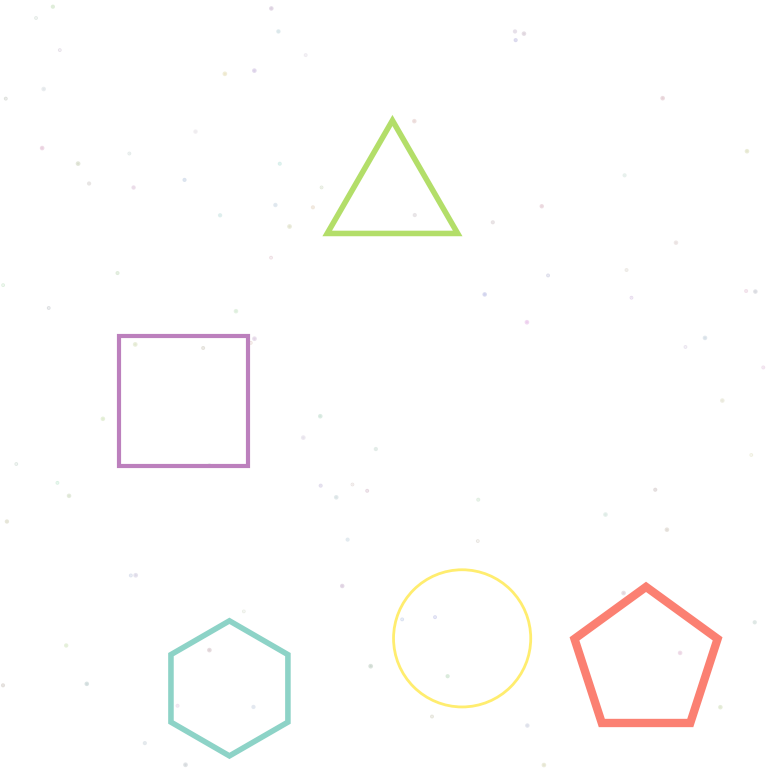[{"shape": "hexagon", "thickness": 2, "radius": 0.44, "center": [0.298, 0.106]}, {"shape": "pentagon", "thickness": 3, "radius": 0.49, "center": [0.839, 0.14]}, {"shape": "triangle", "thickness": 2, "radius": 0.49, "center": [0.51, 0.746]}, {"shape": "square", "thickness": 1.5, "radius": 0.42, "center": [0.239, 0.479]}, {"shape": "circle", "thickness": 1, "radius": 0.45, "center": [0.6, 0.171]}]